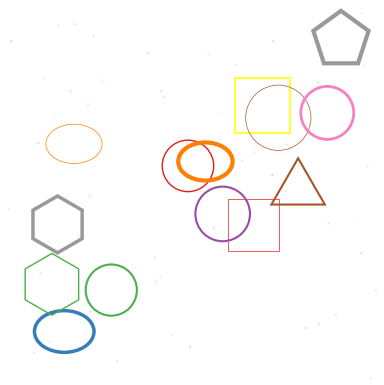[{"shape": "circle", "thickness": 1, "radius": 0.33, "center": [0.488, 0.569]}, {"shape": "square", "thickness": 0.5, "radius": 0.33, "center": [0.658, 0.415]}, {"shape": "oval", "thickness": 2.5, "radius": 0.39, "center": [0.167, 0.139]}, {"shape": "hexagon", "thickness": 1, "radius": 0.4, "center": [0.135, 0.261]}, {"shape": "circle", "thickness": 1.5, "radius": 0.33, "center": [0.289, 0.247]}, {"shape": "circle", "thickness": 1.5, "radius": 0.35, "center": [0.578, 0.444]}, {"shape": "oval", "thickness": 3, "radius": 0.35, "center": [0.534, 0.58]}, {"shape": "oval", "thickness": 0.5, "radius": 0.36, "center": [0.192, 0.626]}, {"shape": "square", "thickness": 1.5, "radius": 0.36, "center": [0.683, 0.727]}, {"shape": "circle", "thickness": 0.5, "radius": 0.42, "center": [0.723, 0.694]}, {"shape": "triangle", "thickness": 1.5, "radius": 0.4, "center": [0.774, 0.509]}, {"shape": "circle", "thickness": 2, "radius": 0.34, "center": [0.85, 0.707]}, {"shape": "hexagon", "thickness": 2.5, "radius": 0.37, "center": [0.149, 0.417]}, {"shape": "pentagon", "thickness": 3, "radius": 0.38, "center": [0.886, 0.897]}]